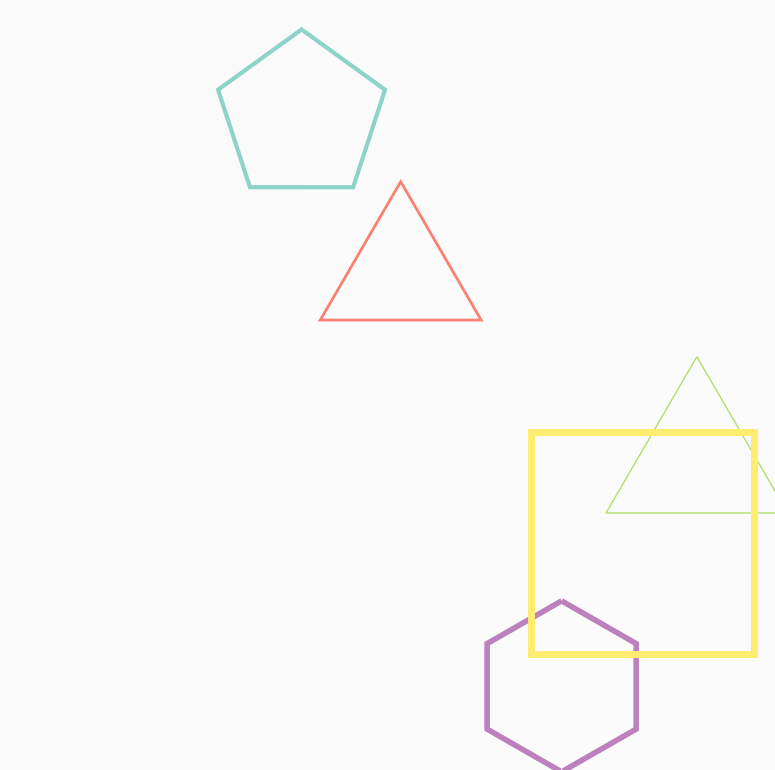[{"shape": "pentagon", "thickness": 1.5, "radius": 0.57, "center": [0.389, 0.848]}, {"shape": "triangle", "thickness": 1, "radius": 0.6, "center": [0.517, 0.644]}, {"shape": "triangle", "thickness": 0.5, "radius": 0.68, "center": [0.899, 0.401]}, {"shape": "hexagon", "thickness": 2, "radius": 0.56, "center": [0.725, 0.109]}, {"shape": "square", "thickness": 2.5, "radius": 0.72, "center": [0.829, 0.295]}]